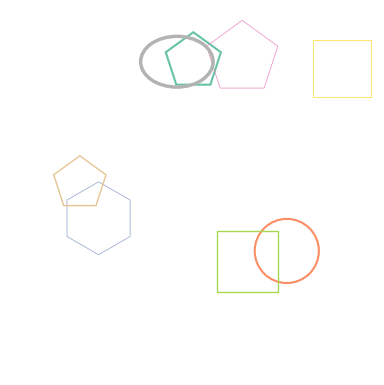[{"shape": "pentagon", "thickness": 1.5, "radius": 0.38, "center": [0.502, 0.841]}, {"shape": "circle", "thickness": 1.5, "radius": 0.42, "center": [0.745, 0.348]}, {"shape": "hexagon", "thickness": 0.5, "radius": 0.47, "center": [0.256, 0.433]}, {"shape": "pentagon", "thickness": 0.5, "radius": 0.49, "center": [0.629, 0.85]}, {"shape": "square", "thickness": 1, "radius": 0.4, "center": [0.643, 0.321]}, {"shape": "square", "thickness": 0.5, "radius": 0.37, "center": [0.888, 0.822]}, {"shape": "pentagon", "thickness": 1, "radius": 0.36, "center": [0.207, 0.524]}, {"shape": "oval", "thickness": 2.5, "radius": 0.47, "center": [0.459, 0.84]}]